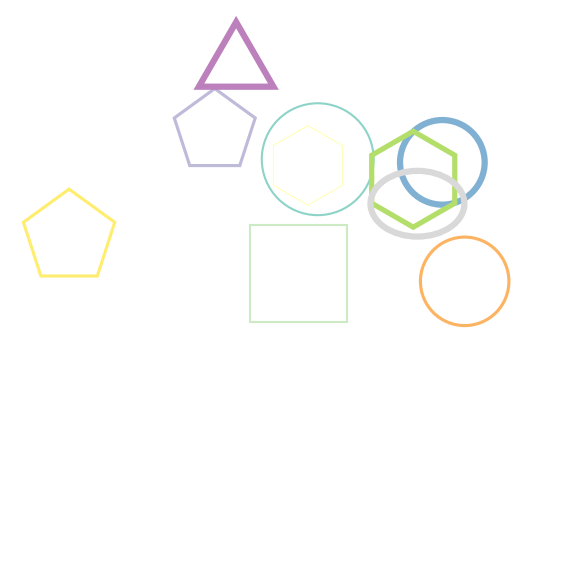[{"shape": "circle", "thickness": 1, "radius": 0.48, "center": [0.55, 0.723]}, {"shape": "hexagon", "thickness": 0.5, "radius": 0.34, "center": [0.533, 0.713]}, {"shape": "pentagon", "thickness": 1.5, "radius": 0.37, "center": [0.372, 0.772]}, {"shape": "circle", "thickness": 3, "radius": 0.37, "center": [0.766, 0.718]}, {"shape": "circle", "thickness": 1.5, "radius": 0.38, "center": [0.805, 0.512]}, {"shape": "hexagon", "thickness": 2.5, "radius": 0.42, "center": [0.716, 0.689]}, {"shape": "oval", "thickness": 3, "radius": 0.41, "center": [0.723, 0.646]}, {"shape": "triangle", "thickness": 3, "radius": 0.37, "center": [0.409, 0.886]}, {"shape": "square", "thickness": 1, "radius": 0.42, "center": [0.517, 0.525]}, {"shape": "pentagon", "thickness": 1.5, "radius": 0.42, "center": [0.12, 0.589]}]